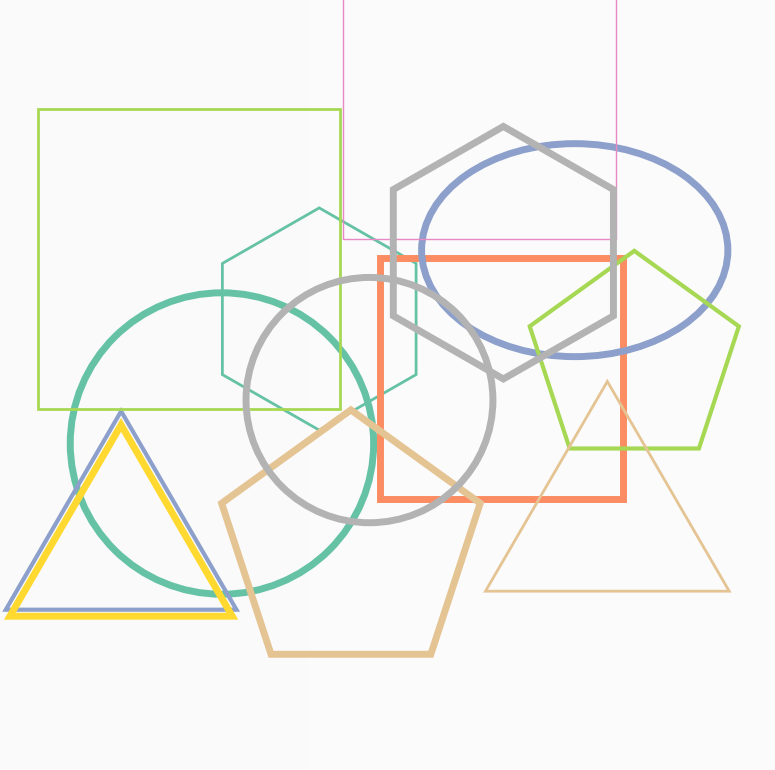[{"shape": "hexagon", "thickness": 1, "radius": 0.72, "center": [0.412, 0.586]}, {"shape": "circle", "thickness": 2.5, "radius": 0.98, "center": [0.286, 0.424]}, {"shape": "square", "thickness": 2.5, "radius": 0.78, "center": [0.647, 0.508]}, {"shape": "oval", "thickness": 2.5, "radius": 0.99, "center": [0.742, 0.675]}, {"shape": "triangle", "thickness": 1.5, "radius": 0.86, "center": [0.156, 0.294]}, {"shape": "square", "thickness": 0.5, "radius": 0.88, "center": [0.619, 0.866]}, {"shape": "pentagon", "thickness": 1.5, "radius": 0.71, "center": [0.818, 0.532]}, {"shape": "square", "thickness": 1, "radius": 0.97, "center": [0.244, 0.664]}, {"shape": "triangle", "thickness": 2.5, "radius": 0.83, "center": [0.156, 0.283]}, {"shape": "triangle", "thickness": 1, "radius": 0.91, "center": [0.784, 0.323]}, {"shape": "pentagon", "thickness": 2.5, "radius": 0.88, "center": [0.453, 0.292]}, {"shape": "hexagon", "thickness": 2.5, "radius": 0.82, "center": [0.65, 0.672]}, {"shape": "circle", "thickness": 2.5, "radius": 0.8, "center": [0.477, 0.48]}]